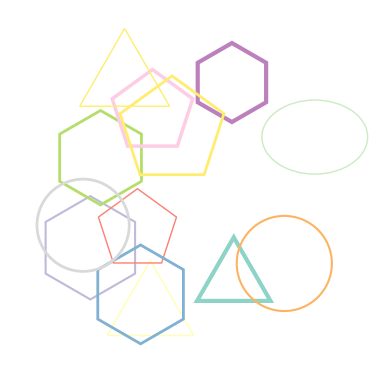[{"shape": "triangle", "thickness": 3, "radius": 0.55, "center": [0.607, 0.273]}, {"shape": "triangle", "thickness": 1, "radius": 0.65, "center": [0.39, 0.193]}, {"shape": "hexagon", "thickness": 1.5, "radius": 0.67, "center": [0.235, 0.356]}, {"shape": "pentagon", "thickness": 1, "radius": 0.53, "center": [0.357, 0.403]}, {"shape": "hexagon", "thickness": 2, "radius": 0.64, "center": [0.365, 0.235]}, {"shape": "circle", "thickness": 1.5, "radius": 0.62, "center": [0.738, 0.316]}, {"shape": "hexagon", "thickness": 2, "radius": 0.61, "center": [0.261, 0.59]}, {"shape": "pentagon", "thickness": 2.5, "radius": 0.55, "center": [0.396, 0.709]}, {"shape": "circle", "thickness": 2, "radius": 0.6, "center": [0.216, 0.415]}, {"shape": "hexagon", "thickness": 3, "radius": 0.51, "center": [0.602, 0.786]}, {"shape": "oval", "thickness": 1, "radius": 0.69, "center": [0.818, 0.644]}, {"shape": "triangle", "thickness": 1, "radius": 0.67, "center": [0.324, 0.792]}, {"shape": "pentagon", "thickness": 2, "radius": 0.71, "center": [0.447, 0.661]}]